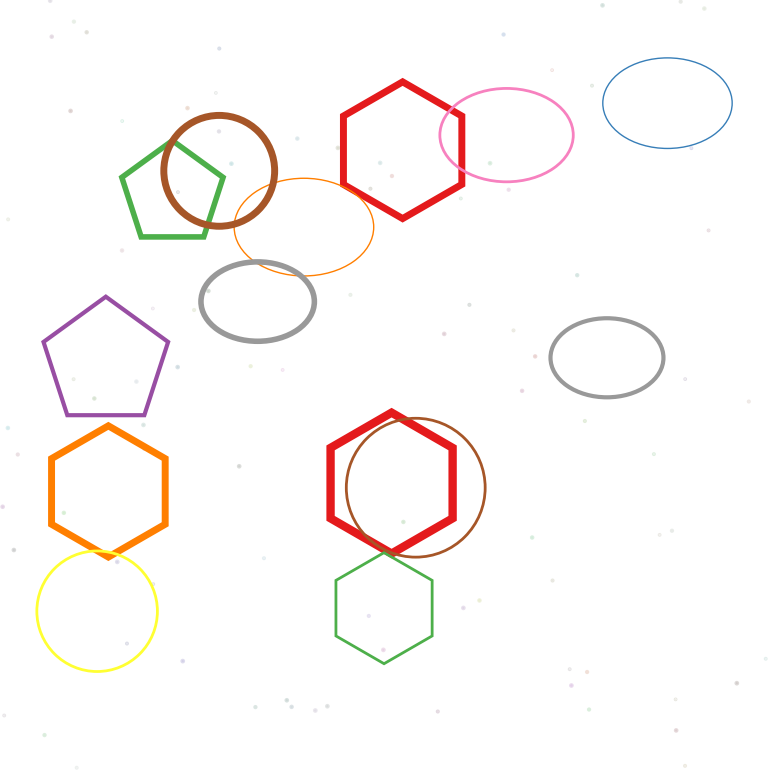[{"shape": "hexagon", "thickness": 3, "radius": 0.46, "center": [0.509, 0.373]}, {"shape": "hexagon", "thickness": 2.5, "radius": 0.44, "center": [0.523, 0.805]}, {"shape": "oval", "thickness": 0.5, "radius": 0.42, "center": [0.867, 0.866]}, {"shape": "hexagon", "thickness": 1, "radius": 0.36, "center": [0.499, 0.21]}, {"shape": "pentagon", "thickness": 2, "radius": 0.35, "center": [0.224, 0.748]}, {"shape": "pentagon", "thickness": 1.5, "radius": 0.43, "center": [0.137, 0.53]}, {"shape": "hexagon", "thickness": 2.5, "radius": 0.43, "center": [0.141, 0.362]}, {"shape": "oval", "thickness": 0.5, "radius": 0.45, "center": [0.395, 0.705]}, {"shape": "circle", "thickness": 1, "radius": 0.39, "center": [0.126, 0.206]}, {"shape": "circle", "thickness": 2.5, "radius": 0.36, "center": [0.285, 0.778]}, {"shape": "circle", "thickness": 1, "radius": 0.45, "center": [0.54, 0.367]}, {"shape": "oval", "thickness": 1, "radius": 0.43, "center": [0.658, 0.825]}, {"shape": "oval", "thickness": 1.5, "radius": 0.37, "center": [0.788, 0.535]}, {"shape": "oval", "thickness": 2, "radius": 0.37, "center": [0.335, 0.608]}]